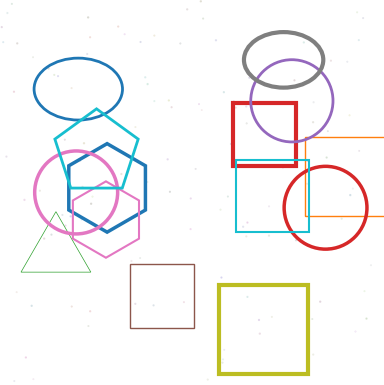[{"shape": "oval", "thickness": 2, "radius": 0.57, "center": [0.203, 0.769]}, {"shape": "hexagon", "thickness": 2.5, "radius": 0.57, "center": [0.278, 0.512]}, {"shape": "square", "thickness": 1, "radius": 0.52, "center": [0.897, 0.541]}, {"shape": "triangle", "thickness": 0.5, "radius": 0.52, "center": [0.145, 0.346]}, {"shape": "square", "thickness": 3, "radius": 0.41, "center": [0.687, 0.651]}, {"shape": "circle", "thickness": 2.5, "radius": 0.54, "center": [0.846, 0.46]}, {"shape": "circle", "thickness": 2, "radius": 0.53, "center": [0.758, 0.738]}, {"shape": "square", "thickness": 1, "radius": 0.41, "center": [0.42, 0.231]}, {"shape": "circle", "thickness": 2.5, "radius": 0.54, "center": [0.198, 0.5]}, {"shape": "hexagon", "thickness": 1.5, "radius": 0.5, "center": [0.275, 0.43]}, {"shape": "oval", "thickness": 3, "radius": 0.52, "center": [0.737, 0.845]}, {"shape": "square", "thickness": 3, "radius": 0.58, "center": [0.684, 0.145]}, {"shape": "pentagon", "thickness": 2, "radius": 0.57, "center": [0.251, 0.604]}, {"shape": "square", "thickness": 1.5, "radius": 0.47, "center": [0.708, 0.492]}]